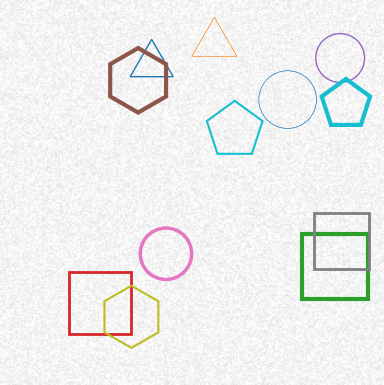[{"shape": "triangle", "thickness": 1, "radius": 0.32, "center": [0.394, 0.833]}, {"shape": "circle", "thickness": 0.5, "radius": 0.37, "center": [0.747, 0.741]}, {"shape": "triangle", "thickness": 0.5, "radius": 0.34, "center": [0.557, 0.888]}, {"shape": "square", "thickness": 3, "radius": 0.42, "center": [0.87, 0.308]}, {"shape": "square", "thickness": 2, "radius": 0.41, "center": [0.259, 0.213]}, {"shape": "circle", "thickness": 1, "radius": 0.32, "center": [0.884, 0.849]}, {"shape": "hexagon", "thickness": 3, "radius": 0.42, "center": [0.359, 0.791]}, {"shape": "circle", "thickness": 2.5, "radius": 0.33, "center": [0.431, 0.341]}, {"shape": "square", "thickness": 2, "radius": 0.36, "center": [0.888, 0.374]}, {"shape": "hexagon", "thickness": 1.5, "radius": 0.4, "center": [0.341, 0.177]}, {"shape": "pentagon", "thickness": 1.5, "radius": 0.38, "center": [0.61, 0.662]}, {"shape": "pentagon", "thickness": 3, "radius": 0.33, "center": [0.898, 0.729]}]